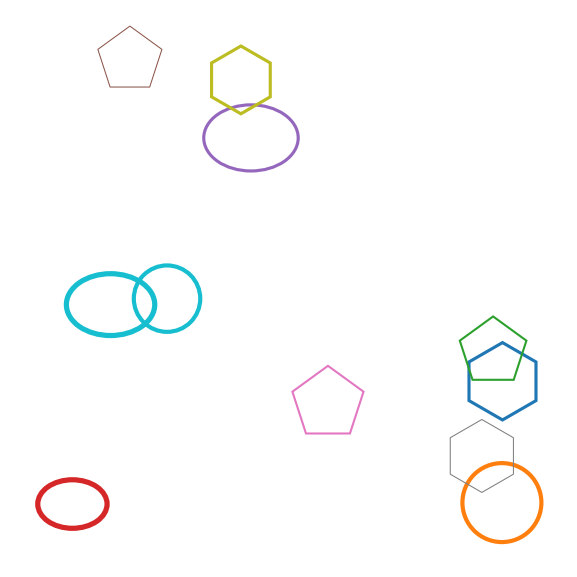[{"shape": "hexagon", "thickness": 1.5, "radius": 0.33, "center": [0.87, 0.339]}, {"shape": "circle", "thickness": 2, "radius": 0.34, "center": [0.869, 0.129]}, {"shape": "pentagon", "thickness": 1, "radius": 0.3, "center": [0.854, 0.391]}, {"shape": "oval", "thickness": 2.5, "radius": 0.3, "center": [0.125, 0.126]}, {"shape": "oval", "thickness": 1.5, "radius": 0.41, "center": [0.435, 0.76]}, {"shape": "pentagon", "thickness": 0.5, "radius": 0.29, "center": [0.225, 0.896]}, {"shape": "pentagon", "thickness": 1, "radius": 0.32, "center": [0.568, 0.301]}, {"shape": "hexagon", "thickness": 0.5, "radius": 0.32, "center": [0.834, 0.21]}, {"shape": "hexagon", "thickness": 1.5, "radius": 0.29, "center": [0.417, 0.861]}, {"shape": "circle", "thickness": 2, "radius": 0.29, "center": [0.289, 0.482]}, {"shape": "oval", "thickness": 2.5, "radius": 0.38, "center": [0.191, 0.472]}]